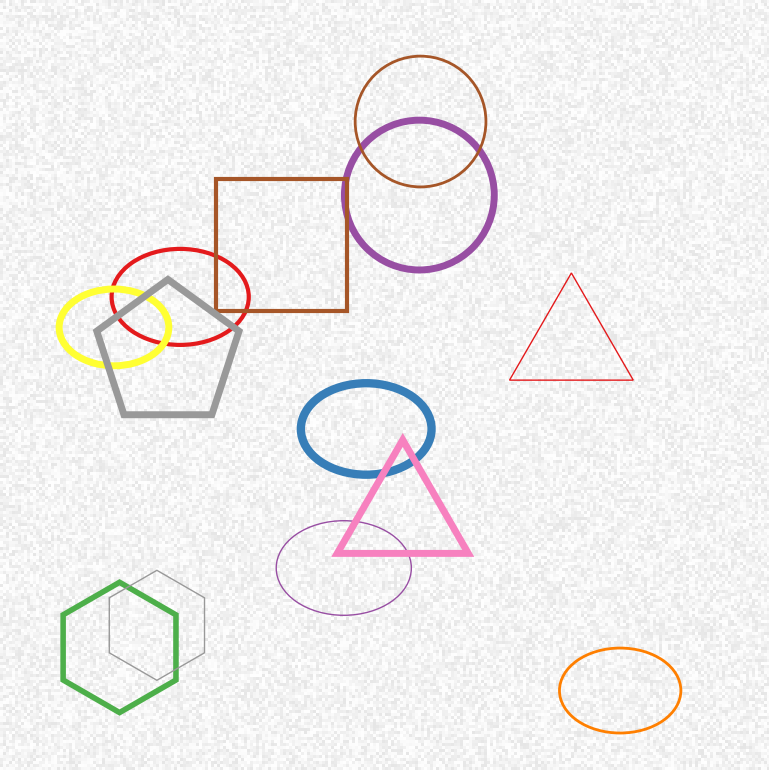[{"shape": "triangle", "thickness": 0.5, "radius": 0.46, "center": [0.742, 0.553]}, {"shape": "oval", "thickness": 1.5, "radius": 0.45, "center": [0.234, 0.614]}, {"shape": "oval", "thickness": 3, "radius": 0.42, "center": [0.476, 0.443]}, {"shape": "hexagon", "thickness": 2, "radius": 0.42, "center": [0.155, 0.159]}, {"shape": "circle", "thickness": 2.5, "radius": 0.49, "center": [0.545, 0.747]}, {"shape": "oval", "thickness": 0.5, "radius": 0.44, "center": [0.446, 0.262]}, {"shape": "oval", "thickness": 1, "radius": 0.39, "center": [0.805, 0.103]}, {"shape": "oval", "thickness": 2.5, "radius": 0.36, "center": [0.148, 0.575]}, {"shape": "circle", "thickness": 1, "radius": 0.42, "center": [0.546, 0.842]}, {"shape": "square", "thickness": 1.5, "radius": 0.43, "center": [0.365, 0.682]}, {"shape": "triangle", "thickness": 2.5, "radius": 0.49, "center": [0.523, 0.33]}, {"shape": "hexagon", "thickness": 0.5, "radius": 0.36, "center": [0.204, 0.188]}, {"shape": "pentagon", "thickness": 2.5, "radius": 0.49, "center": [0.218, 0.54]}]